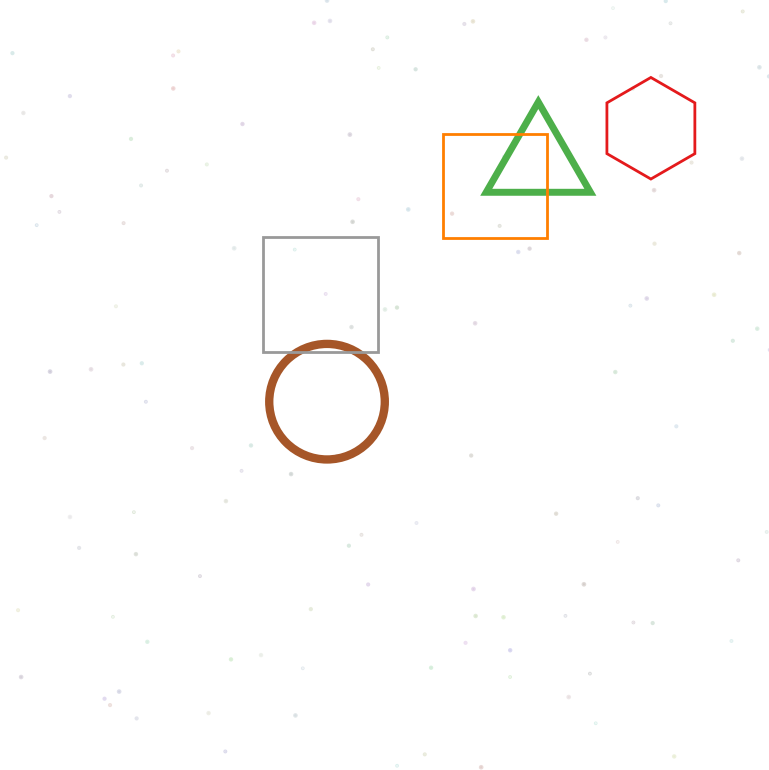[{"shape": "hexagon", "thickness": 1, "radius": 0.33, "center": [0.845, 0.833]}, {"shape": "triangle", "thickness": 2.5, "radius": 0.39, "center": [0.699, 0.789]}, {"shape": "square", "thickness": 1, "radius": 0.34, "center": [0.643, 0.758]}, {"shape": "circle", "thickness": 3, "radius": 0.38, "center": [0.425, 0.478]}, {"shape": "square", "thickness": 1, "radius": 0.37, "center": [0.416, 0.617]}]